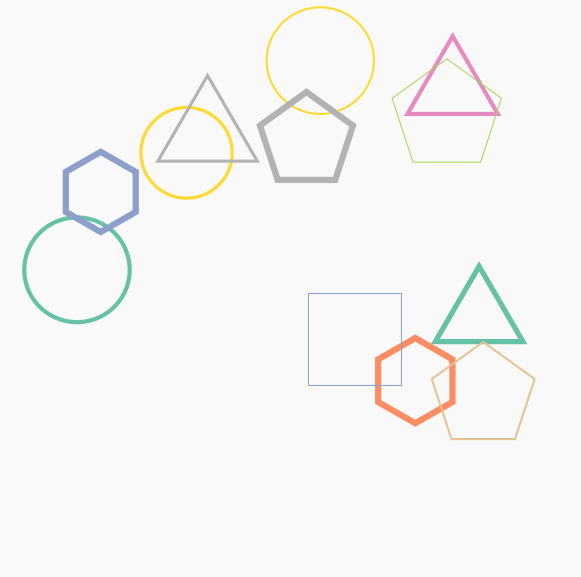[{"shape": "triangle", "thickness": 2.5, "radius": 0.43, "center": [0.824, 0.451]}, {"shape": "circle", "thickness": 2, "radius": 0.45, "center": [0.132, 0.532]}, {"shape": "hexagon", "thickness": 3, "radius": 0.37, "center": [0.715, 0.34]}, {"shape": "hexagon", "thickness": 3, "radius": 0.35, "center": [0.173, 0.667]}, {"shape": "square", "thickness": 0.5, "radius": 0.4, "center": [0.609, 0.412]}, {"shape": "triangle", "thickness": 2, "radius": 0.45, "center": [0.779, 0.847]}, {"shape": "pentagon", "thickness": 0.5, "radius": 0.49, "center": [0.769, 0.798]}, {"shape": "circle", "thickness": 1, "radius": 0.46, "center": [0.551, 0.894]}, {"shape": "circle", "thickness": 1.5, "radius": 0.39, "center": [0.321, 0.735]}, {"shape": "pentagon", "thickness": 1, "radius": 0.46, "center": [0.831, 0.314]}, {"shape": "triangle", "thickness": 1.5, "radius": 0.49, "center": [0.357, 0.769]}, {"shape": "pentagon", "thickness": 3, "radius": 0.42, "center": [0.527, 0.756]}]